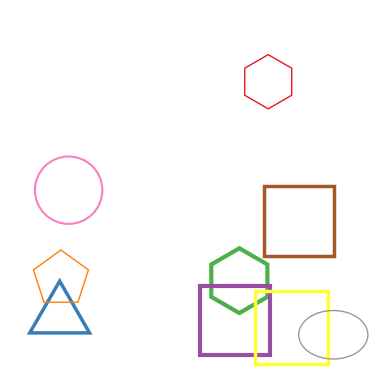[{"shape": "hexagon", "thickness": 1, "radius": 0.35, "center": [0.697, 0.788]}, {"shape": "triangle", "thickness": 2.5, "radius": 0.45, "center": [0.155, 0.18]}, {"shape": "hexagon", "thickness": 3, "radius": 0.42, "center": [0.622, 0.271]}, {"shape": "square", "thickness": 3, "radius": 0.45, "center": [0.611, 0.168]}, {"shape": "pentagon", "thickness": 1, "radius": 0.38, "center": [0.158, 0.276]}, {"shape": "square", "thickness": 2.5, "radius": 0.48, "center": [0.758, 0.149]}, {"shape": "square", "thickness": 2.5, "radius": 0.46, "center": [0.777, 0.426]}, {"shape": "circle", "thickness": 1.5, "radius": 0.44, "center": [0.178, 0.506]}, {"shape": "oval", "thickness": 1, "radius": 0.45, "center": [0.866, 0.13]}]